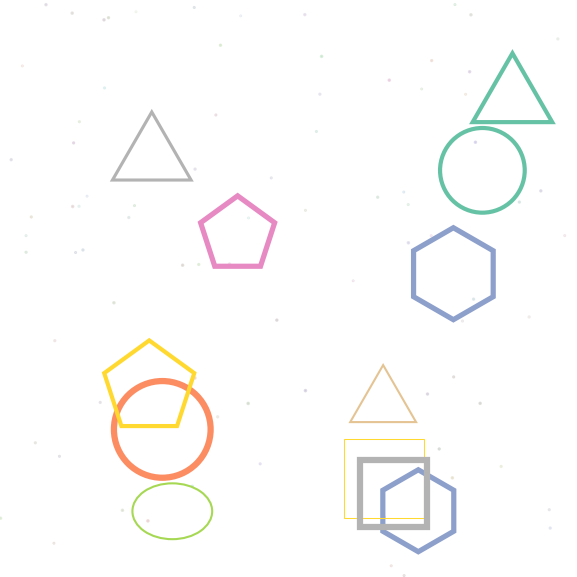[{"shape": "triangle", "thickness": 2, "radius": 0.4, "center": [0.887, 0.827]}, {"shape": "circle", "thickness": 2, "radius": 0.37, "center": [0.835, 0.704]}, {"shape": "circle", "thickness": 3, "radius": 0.42, "center": [0.281, 0.256]}, {"shape": "hexagon", "thickness": 2.5, "radius": 0.4, "center": [0.785, 0.525]}, {"shape": "hexagon", "thickness": 2.5, "radius": 0.35, "center": [0.724, 0.115]}, {"shape": "pentagon", "thickness": 2.5, "radius": 0.34, "center": [0.411, 0.593]}, {"shape": "oval", "thickness": 1, "radius": 0.35, "center": [0.298, 0.114]}, {"shape": "pentagon", "thickness": 2, "radius": 0.41, "center": [0.258, 0.328]}, {"shape": "square", "thickness": 0.5, "radius": 0.35, "center": [0.665, 0.171]}, {"shape": "triangle", "thickness": 1, "radius": 0.33, "center": [0.663, 0.301]}, {"shape": "square", "thickness": 3, "radius": 0.29, "center": [0.681, 0.145]}, {"shape": "triangle", "thickness": 1.5, "radius": 0.39, "center": [0.263, 0.727]}]